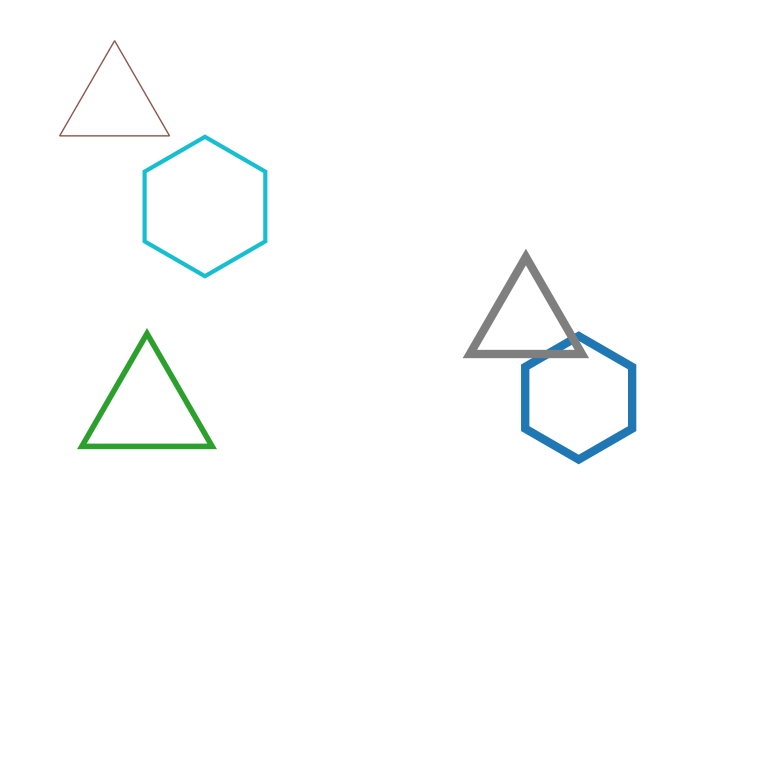[{"shape": "hexagon", "thickness": 3, "radius": 0.4, "center": [0.752, 0.483]}, {"shape": "triangle", "thickness": 2, "radius": 0.49, "center": [0.191, 0.469]}, {"shape": "triangle", "thickness": 0.5, "radius": 0.41, "center": [0.149, 0.865]}, {"shape": "triangle", "thickness": 3, "radius": 0.42, "center": [0.683, 0.582]}, {"shape": "hexagon", "thickness": 1.5, "radius": 0.45, "center": [0.266, 0.732]}]